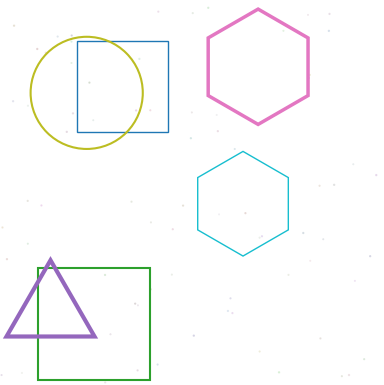[{"shape": "square", "thickness": 1, "radius": 0.59, "center": [0.318, 0.776]}, {"shape": "square", "thickness": 1.5, "radius": 0.73, "center": [0.245, 0.158]}, {"shape": "triangle", "thickness": 3, "radius": 0.66, "center": [0.131, 0.192]}, {"shape": "hexagon", "thickness": 2.5, "radius": 0.75, "center": [0.67, 0.827]}, {"shape": "circle", "thickness": 1.5, "radius": 0.73, "center": [0.225, 0.759]}, {"shape": "hexagon", "thickness": 1, "radius": 0.68, "center": [0.631, 0.471]}]